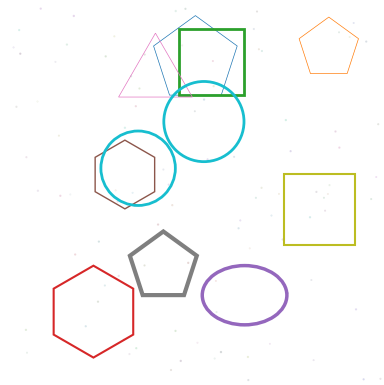[{"shape": "pentagon", "thickness": 0.5, "radius": 0.57, "center": [0.507, 0.845]}, {"shape": "pentagon", "thickness": 0.5, "radius": 0.41, "center": [0.854, 0.875]}, {"shape": "square", "thickness": 2, "radius": 0.43, "center": [0.549, 0.839]}, {"shape": "hexagon", "thickness": 1.5, "radius": 0.6, "center": [0.243, 0.191]}, {"shape": "oval", "thickness": 2.5, "radius": 0.55, "center": [0.635, 0.233]}, {"shape": "hexagon", "thickness": 1, "radius": 0.45, "center": [0.324, 0.547]}, {"shape": "triangle", "thickness": 0.5, "radius": 0.55, "center": [0.404, 0.803]}, {"shape": "pentagon", "thickness": 3, "radius": 0.46, "center": [0.424, 0.307]}, {"shape": "square", "thickness": 1.5, "radius": 0.46, "center": [0.83, 0.455]}, {"shape": "circle", "thickness": 2, "radius": 0.52, "center": [0.53, 0.684]}, {"shape": "circle", "thickness": 2, "radius": 0.48, "center": [0.359, 0.563]}]